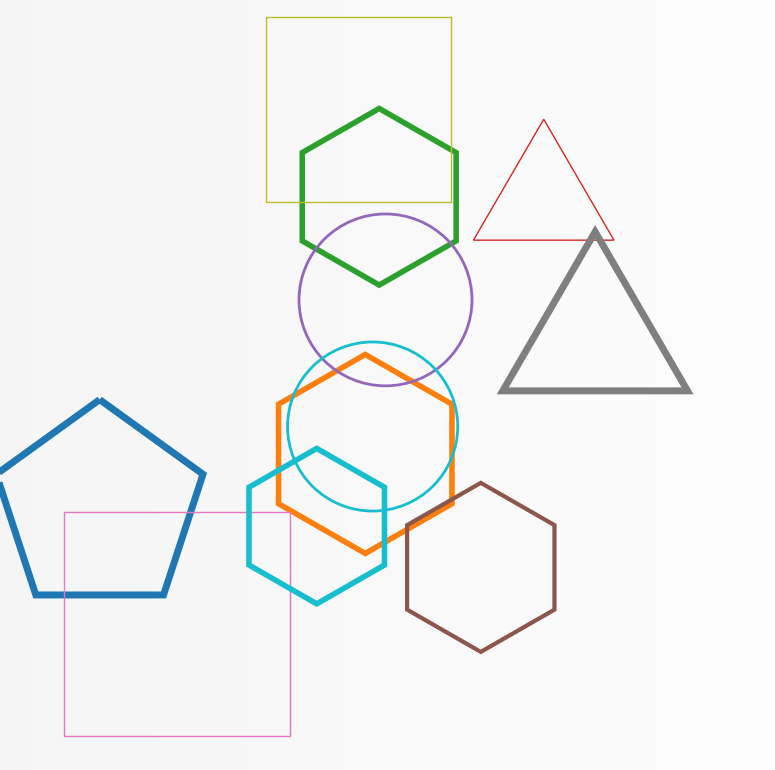[{"shape": "pentagon", "thickness": 2.5, "radius": 0.7, "center": [0.129, 0.341]}, {"shape": "hexagon", "thickness": 2, "radius": 0.65, "center": [0.471, 0.41]}, {"shape": "hexagon", "thickness": 2, "radius": 0.57, "center": [0.489, 0.744]}, {"shape": "triangle", "thickness": 0.5, "radius": 0.52, "center": [0.702, 0.74]}, {"shape": "circle", "thickness": 1, "radius": 0.56, "center": [0.497, 0.611]}, {"shape": "hexagon", "thickness": 1.5, "radius": 0.55, "center": [0.62, 0.263]}, {"shape": "square", "thickness": 0.5, "radius": 0.73, "center": [0.229, 0.189]}, {"shape": "triangle", "thickness": 2.5, "radius": 0.69, "center": [0.768, 0.561]}, {"shape": "square", "thickness": 0.5, "radius": 0.6, "center": [0.463, 0.858]}, {"shape": "hexagon", "thickness": 2, "radius": 0.5, "center": [0.409, 0.317]}, {"shape": "circle", "thickness": 1, "radius": 0.55, "center": [0.481, 0.446]}]